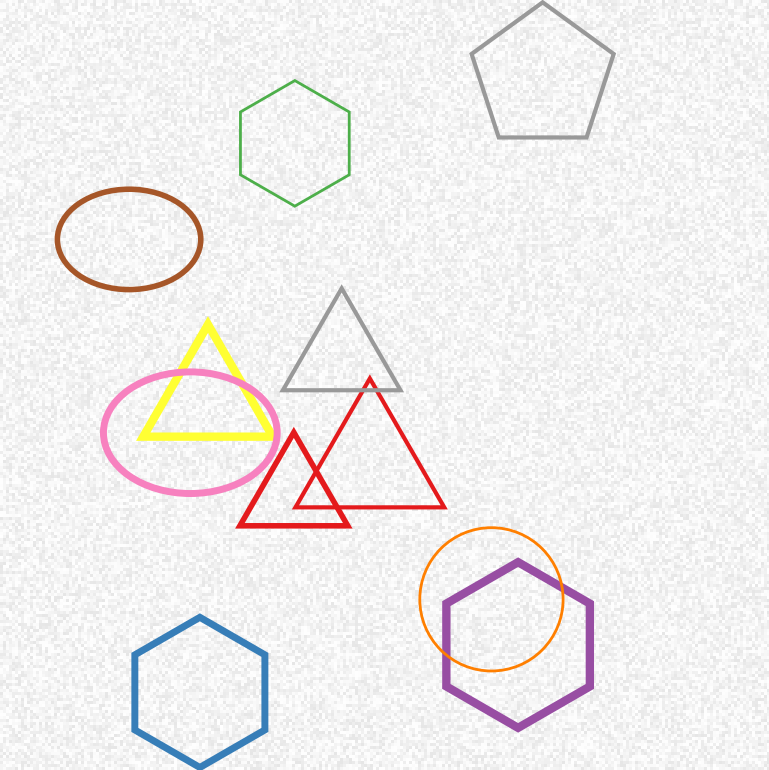[{"shape": "triangle", "thickness": 2, "radius": 0.4, "center": [0.382, 0.358]}, {"shape": "triangle", "thickness": 1.5, "radius": 0.56, "center": [0.48, 0.397]}, {"shape": "hexagon", "thickness": 2.5, "radius": 0.49, "center": [0.26, 0.101]}, {"shape": "hexagon", "thickness": 1, "radius": 0.41, "center": [0.383, 0.814]}, {"shape": "hexagon", "thickness": 3, "radius": 0.54, "center": [0.673, 0.162]}, {"shape": "circle", "thickness": 1, "radius": 0.47, "center": [0.638, 0.222]}, {"shape": "triangle", "thickness": 3, "radius": 0.49, "center": [0.27, 0.481]}, {"shape": "oval", "thickness": 2, "radius": 0.47, "center": [0.168, 0.689]}, {"shape": "oval", "thickness": 2.5, "radius": 0.56, "center": [0.247, 0.438]}, {"shape": "triangle", "thickness": 1.5, "radius": 0.44, "center": [0.444, 0.537]}, {"shape": "pentagon", "thickness": 1.5, "radius": 0.49, "center": [0.705, 0.9]}]